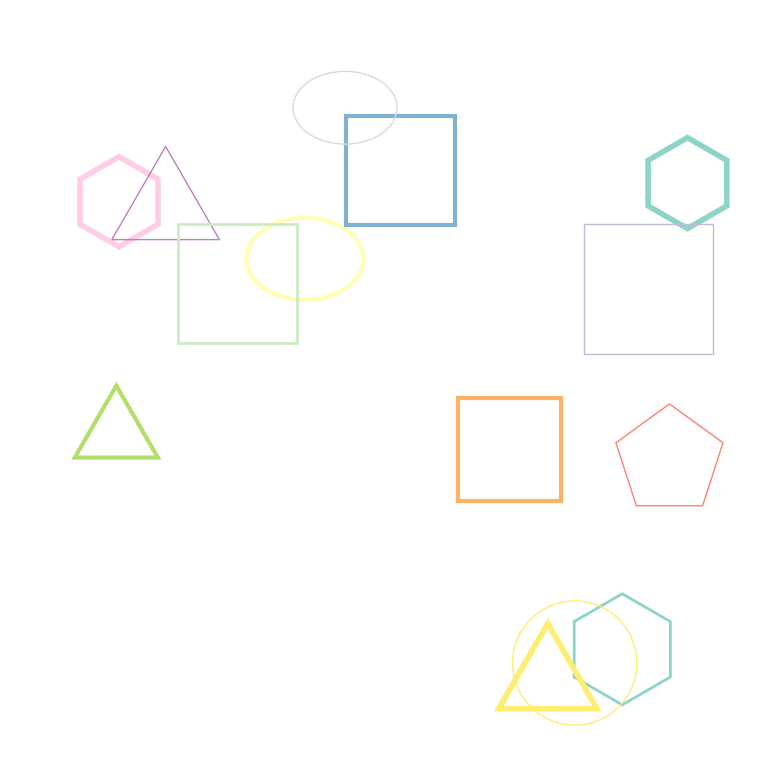[{"shape": "hexagon", "thickness": 2, "radius": 0.3, "center": [0.893, 0.762]}, {"shape": "hexagon", "thickness": 1, "radius": 0.36, "center": [0.808, 0.157]}, {"shape": "oval", "thickness": 1.5, "radius": 0.38, "center": [0.396, 0.664]}, {"shape": "square", "thickness": 0.5, "radius": 0.42, "center": [0.842, 0.625]}, {"shape": "pentagon", "thickness": 0.5, "radius": 0.37, "center": [0.869, 0.402]}, {"shape": "square", "thickness": 1.5, "radius": 0.35, "center": [0.52, 0.779]}, {"shape": "square", "thickness": 1.5, "radius": 0.33, "center": [0.662, 0.416]}, {"shape": "triangle", "thickness": 1.5, "radius": 0.31, "center": [0.151, 0.437]}, {"shape": "hexagon", "thickness": 2, "radius": 0.29, "center": [0.155, 0.738]}, {"shape": "oval", "thickness": 0.5, "radius": 0.34, "center": [0.448, 0.86]}, {"shape": "triangle", "thickness": 0.5, "radius": 0.4, "center": [0.215, 0.729]}, {"shape": "square", "thickness": 1, "radius": 0.39, "center": [0.308, 0.632]}, {"shape": "triangle", "thickness": 2, "radius": 0.37, "center": [0.711, 0.117]}, {"shape": "circle", "thickness": 0.5, "radius": 0.4, "center": [0.746, 0.139]}]